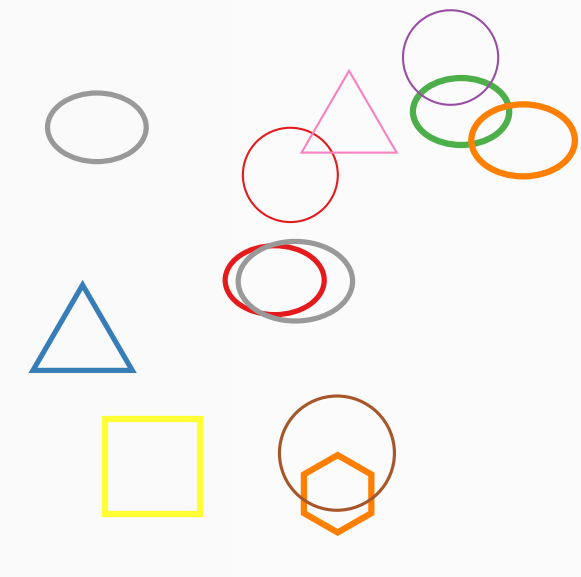[{"shape": "circle", "thickness": 1, "radius": 0.41, "center": [0.499, 0.696]}, {"shape": "oval", "thickness": 2.5, "radius": 0.43, "center": [0.473, 0.514]}, {"shape": "triangle", "thickness": 2.5, "radius": 0.49, "center": [0.142, 0.407]}, {"shape": "oval", "thickness": 3, "radius": 0.41, "center": [0.793, 0.806]}, {"shape": "circle", "thickness": 1, "radius": 0.41, "center": [0.775, 0.9]}, {"shape": "hexagon", "thickness": 3, "radius": 0.33, "center": [0.581, 0.144]}, {"shape": "oval", "thickness": 3, "radius": 0.45, "center": [0.9, 0.756]}, {"shape": "square", "thickness": 3, "radius": 0.41, "center": [0.262, 0.191]}, {"shape": "circle", "thickness": 1.5, "radius": 0.49, "center": [0.58, 0.214]}, {"shape": "triangle", "thickness": 1, "radius": 0.47, "center": [0.601, 0.782]}, {"shape": "oval", "thickness": 2.5, "radius": 0.49, "center": [0.508, 0.512]}, {"shape": "oval", "thickness": 2.5, "radius": 0.42, "center": [0.167, 0.779]}]